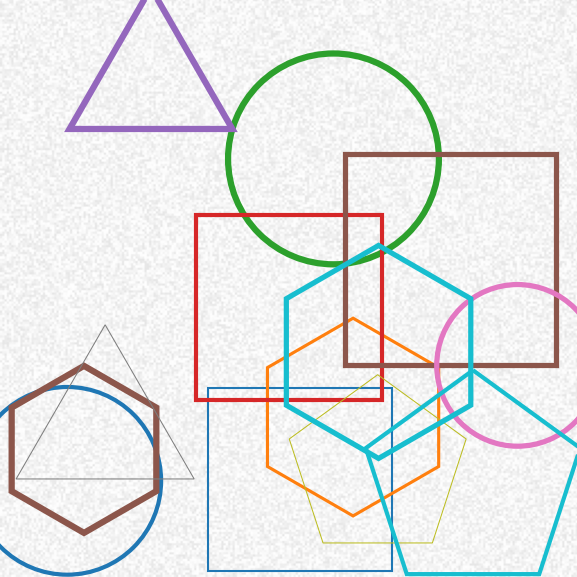[{"shape": "square", "thickness": 1, "radius": 0.8, "center": [0.519, 0.169]}, {"shape": "circle", "thickness": 2, "radius": 0.81, "center": [0.116, 0.167]}, {"shape": "hexagon", "thickness": 1.5, "radius": 0.86, "center": [0.611, 0.277]}, {"shape": "circle", "thickness": 3, "radius": 0.91, "center": [0.577, 0.724]}, {"shape": "square", "thickness": 2, "radius": 0.8, "center": [0.5, 0.467]}, {"shape": "triangle", "thickness": 3, "radius": 0.81, "center": [0.261, 0.857]}, {"shape": "hexagon", "thickness": 3, "radius": 0.72, "center": [0.145, 0.221]}, {"shape": "square", "thickness": 2.5, "radius": 0.91, "center": [0.779, 0.55]}, {"shape": "circle", "thickness": 2.5, "radius": 0.7, "center": [0.896, 0.366]}, {"shape": "triangle", "thickness": 0.5, "radius": 0.89, "center": [0.182, 0.259]}, {"shape": "pentagon", "thickness": 0.5, "radius": 0.81, "center": [0.654, 0.189]}, {"shape": "hexagon", "thickness": 2.5, "radius": 0.92, "center": [0.656, 0.39]}, {"shape": "pentagon", "thickness": 2, "radius": 0.98, "center": [0.819, 0.163]}]